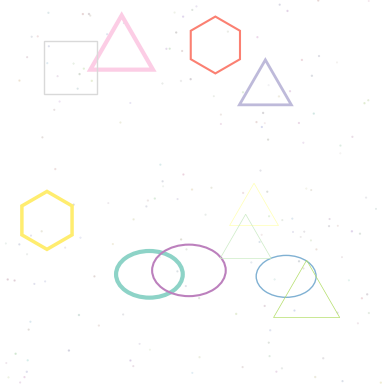[{"shape": "oval", "thickness": 3, "radius": 0.43, "center": [0.388, 0.287]}, {"shape": "triangle", "thickness": 0.5, "radius": 0.37, "center": [0.66, 0.451]}, {"shape": "triangle", "thickness": 2, "radius": 0.39, "center": [0.689, 0.767]}, {"shape": "hexagon", "thickness": 1.5, "radius": 0.37, "center": [0.559, 0.883]}, {"shape": "oval", "thickness": 1, "radius": 0.39, "center": [0.743, 0.282]}, {"shape": "triangle", "thickness": 0.5, "radius": 0.5, "center": [0.796, 0.225]}, {"shape": "triangle", "thickness": 3, "radius": 0.47, "center": [0.316, 0.866]}, {"shape": "square", "thickness": 1, "radius": 0.35, "center": [0.182, 0.824]}, {"shape": "oval", "thickness": 1.5, "radius": 0.48, "center": [0.491, 0.298]}, {"shape": "triangle", "thickness": 0.5, "radius": 0.38, "center": [0.638, 0.367]}, {"shape": "hexagon", "thickness": 2.5, "radius": 0.38, "center": [0.122, 0.428]}]